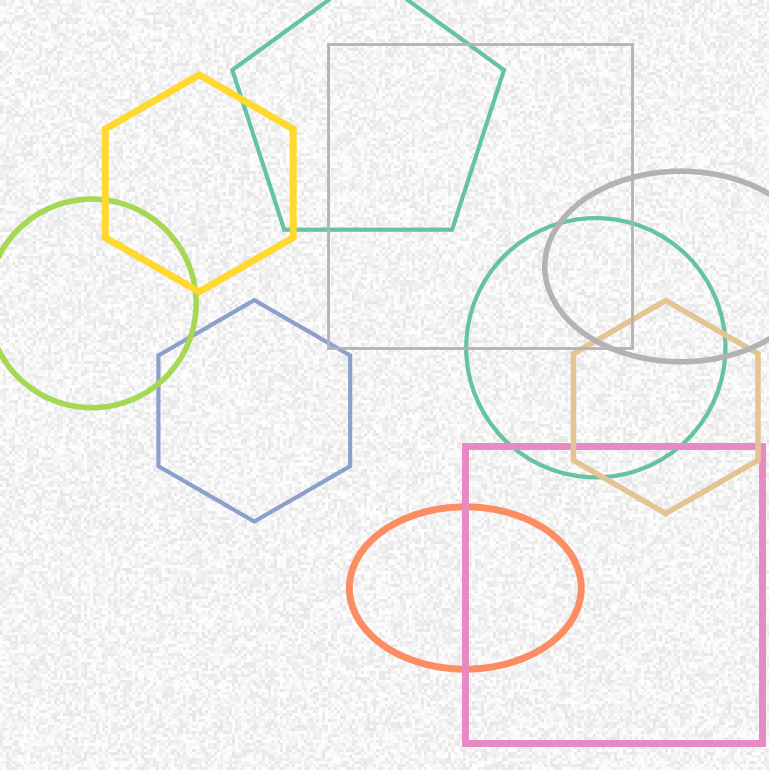[{"shape": "pentagon", "thickness": 1.5, "radius": 0.93, "center": [0.478, 0.852]}, {"shape": "circle", "thickness": 1.5, "radius": 0.84, "center": [0.774, 0.548]}, {"shape": "oval", "thickness": 2.5, "radius": 0.75, "center": [0.604, 0.236]}, {"shape": "hexagon", "thickness": 1.5, "radius": 0.72, "center": [0.33, 0.466]}, {"shape": "square", "thickness": 2.5, "radius": 0.96, "center": [0.797, 0.227]}, {"shape": "circle", "thickness": 2, "radius": 0.68, "center": [0.119, 0.606]}, {"shape": "hexagon", "thickness": 2.5, "radius": 0.7, "center": [0.259, 0.762]}, {"shape": "hexagon", "thickness": 2, "radius": 0.69, "center": [0.865, 0.471]}, {"shape": "square", "thickness": 1, "radius": 0.99, "center": [0.623, 0.745]}, {"shape": "oval", "thickness": 2, "radius": 0.88, "center": [0.884, 0.654]}]